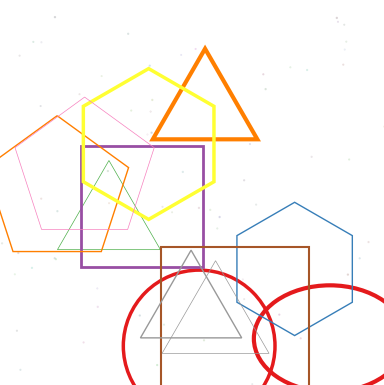[{"shape": "circle", "thickness": 2.5, "radius": 0.98, "center": [0.517, 0.101]}, {"shape": "oval", "thickness": 3, "radius": 0.99, "center": [0.857, 0.121]}, {"shape": "hexagon", "thickness": 1, "radius": 0.87, "center": [0.765, 0.301]}, {"shape": "triangle", "thickness": 0.5, "radius": 0.77, "center": [0.283, 0.429]}, {"shape": "square", "thickness": 2, "radius": 0.79, "center": [0.369, 0.464]}, {"shape": "pentagon", "thickness": 1, "radius": 0.98, "center": [0.148, 0.504]}, {"shape": "triangle", "thickness": 3, "radius": 0.78, "center": [0.533, 0.717]}, {"shape": "hexagon", "thickness": 2.5, "radius": 0.98, "center": [0.386, 0.626]}, {"shape": "square", "thickness": 1.5, "radius": 0.96, "center": [0.611, 0.165]}, {"shape": "pentagon", "thickness": 0.5, "radius": 0.95, "center": [0.22, 0.558]}, {"shape": "triangle", "thickness": 0.5, "radius": 0.8, "center": [0.56, 0.162]}, {"shape": "triangle", "thickness": 1, "radius": 0.76, "center": [0.496, 0.198]}]